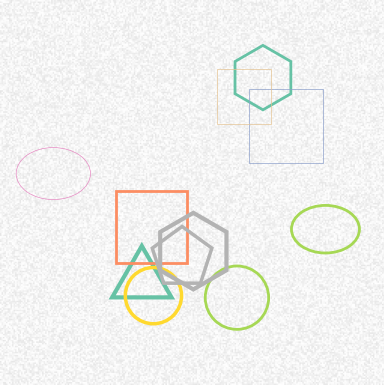[{"shape": "hexagon", "thickness": 2, "radius": 0.42, "center": [0.683, 0.798]}, {"shape": "triangle", "thickness": 3, "radius": 0.45, "center": [0.368, 0.272]}, {"shape": "square", "thickness": 2, "radius": 0.46, "center": [0.393, 0.41]}, {"shape": "square", "thickness": 0.5, "radius": 0.48, "center": [0.743, 0.672]}, {"shape": "oval", "thickness": 0.5, "radius": 0.48, "center": [0.138, 0.549]}, {"shape": "oval", "thickness": 2, "radius": 0.44, "center": [0.845, 0.405]}, {"shape": "circle", "thickness": 2, "radius": 0.41, "center": [0.615, 0.227]}, {"shape": "circle", "thickness": 2.5, "radius": 0.37, "center": [0.399, 0.232]}, {"shape": "square", "thickness": 0.5, "radius": 0.35, "center": [0.634, 0.749]}, {"shape": "pentagon", "thickness": 2.5, "radius": 0.41, "center": [0.473, 0.33]}, {"shape": "hexagon", "thickness": 3, "radius": 0.5, "center": [0.502, 0.348]}]